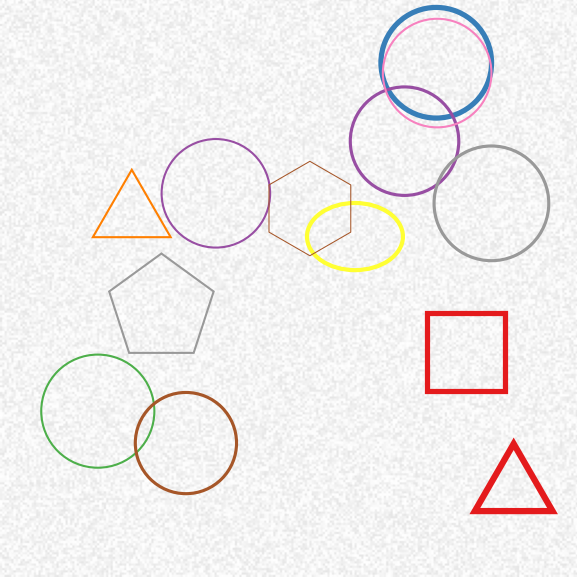[{"shape": "triangle", "thickness": 3, "radius": 0.39, "center": [0.89, 0.153]}, {"shape": "square", "thickness": 2.5, "radius": 0.34, "center": [0.807, 0.389]}, {"shape": "circle", "thickness": 2.5, "radius": 0.48, "center": [0.755, 0.89]}, {"shape": "circle", "thickness": 1, "radius": 0.49, "center": [0.169, 0.287]}, {"shape": "circle", "thickness": 1, "radius": 0.47, "center": [0.374, 0.664]}, {"shape": "circle", "thickness": 1.5, "radius": 0.47, "center": [0.7, 0.755]}, {"shape": "triangle", "thickness": 1, "radius": 0.39, "center": [0.228, 0.627]}, {"shape": "oval", "thickness": 2, "radius": 0.42, "center": [0.615, 0.59]}, {"shape": "circle", "thickness": 1.5, "radius": 0.44, "center": [0.322, 0.232]}, {"shape": "hexagon", "thickness": 0.5, "radius": 0.41, "center": [0.537, 0.638]}, {"shape": "circle", "thickness": 1, "radius": 0.47, "center": [0.757, 0.873]}, {"shape": "circle", "thickness": 1.5, "radius": 0.5, "center": [0.851, 0.647]}, {"shape": "pentagon", "thickness": 1, "radius": 0.48, "center": [0.279, 0.465]}]